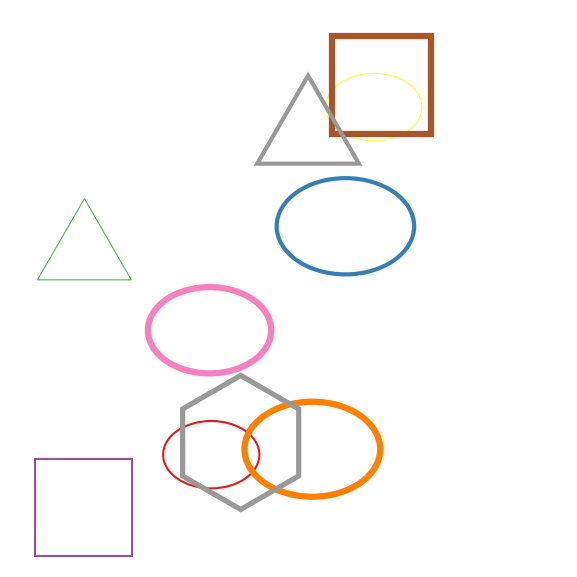[{"shape": "oval", "thickness": 1, "radius": 0.42, "center": [0.366, 0.212]}, {"shape": "oval", "thickness": 2, "radius": 0.6, "center": [0.598, 0.607]}, {"shape": "triangle", "thickness": 0.5, "radius": 0.47, "center": [0.146, 0.561]}, {"shape": "square", "thickness": 1, "radius": 0.42, "center": [0.144, 0.12]}, {"shape": "oval", "thickness": 3, "radius": 0.59, "center": [0.541, 0.221]}, {"shape": "oval", "thickness": 0.5, "radius": 0.42, "center": [0.647, 0.814]}, {"shape": "square", "thickness": 3, "radius": 0.43, "center": [0.661, 0.852]}, {"shape": "oval", "thickness": 3, "radius": 0.53, "center": [0.363, 0.427]}, {"shape": "triangle", "thickness": 2, "radius": 0.51, "center": [0.533, 0.767]}, {"shape": "hexagon", "thickness": 2.5, "radius": 0.58, "center": [0.417, 0.233]}]